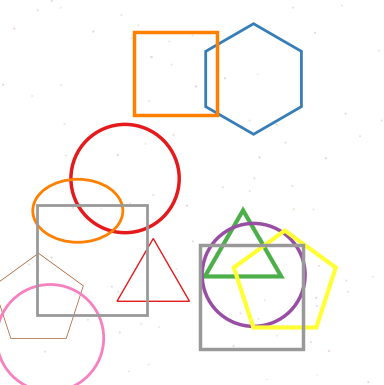[{"shape": "triangle", "thickness": 1, "radius": 0.54, "center": [0.398, 0.272]}, {"shape": "circle", "thickness": 2.5, "radius": 0.7, "center": [0.325, 0.536]}, {"shape": "hexagon", "thickness": 2, "radius": 0.72, "center": [0.659, 0.795]}, {"shape": "triangle", "thickness": 3, "radius": 0.57, "center": [0.631, 0.339]}, {"shape": "circle", "thickness": 2.5, "radius": 0.67, "center": [0.659, 0.286]}, {"shape": "square", "thickness": 2.5, "radius": 0.54, "center": [0.456, 0.808]}, {"shape": "oval", "thickness": 2, "radius": 0.58, "center": [0.202, 0.453]}, {"shape": "pentagon", "thickness": 3, "radius": 0.7, "center": [0.74, 0.262]}, {"shape": "pentagon", "thickness": 0.5, "radius": 0.61, "center": [0.1, 0.22]}, {"shape": "circle", "thickness": 2, "radius": 0.7, "center": [0.13, 0.122]}, {"shape": "square", "thickness": 2.5, "radius": 0.67, "center": [0.653, 0.228]}, {"shape": "square", "thickness": 2, "radius": 0.72, "center": [0.24, 0.325]}]